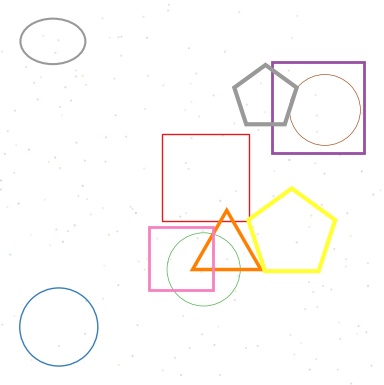[{"shape": "square", "thickness": 1, "radius": 0.56, "center": [0.535, 0.54]}, {"shape": "circle", "thickness": 1, "radius": 0.51, "center": [0.153, 0.151]}, {"shape": "circle", "thickness": 0.5, "radius": 0.48, "center": [0.529, 0.3]}, {"shape": "square", "thickness": 2, "radius": 0.59, "center": [0.826, 0.721]}, {"shape": "triangle", "thickness": 2.5, "radius": 0.51, "center": [0.589, 0.351]}, {"shape": "pentagon", "thickness": 3, "radius": 0.59, "center": [0.758, 0.392]}, {"shape": "circle", "thickness": 0.5, "radius": 0.46, "center": [0.844, 0.714]}, {"shape": "square", "thickness": 2, "radius": 0.41, "center": [0.47, 0.328]}, {"shape": "pentagon", "thickness": 3, "radius": 0.43, "center": [0.69, 0.746]}, {"shape": "oval", "thickness": 1.5, "radius": 0.42, "center": [0.137, 0.893]}]